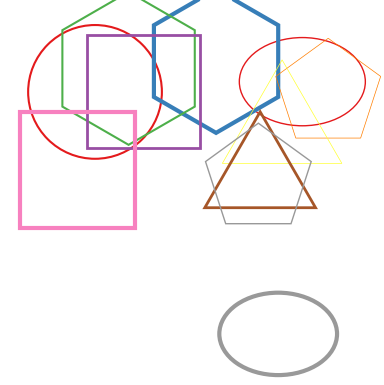[{"shape": "circle", "thickness": 1.5, "radius": 0.87, "center": [0.247, 0.761]}, {"shape": "oval", "thickness": 1, "radius": 0.82, "center": [0.785, 0.788]}, {"shape": "hexagon", "thickness": 3, "radius": 0.93, "center": [0.561, 0.841]}, {"shape": "hexagon", "thickness": 1.5, "radius": 0.99, "center": [0.334, 0.822]}, {"shape": "square", "thickness": 2, "radius": 0.73, "center": [0.372, 0.762]}, {"shape": "pentagon", "thickness": 0.5, "radius": 0.72, "center": [0.852, 0.757]}, {"shape": "triangle", "thickness": 0.5, "radius": 0.9, "center": [0.733, 0.665]}, {"shape": "triangle", "thickness": 2, "radius": 0.83, "center": [0.676, 0.544]}, {"shape": "square", "thickness": 3, "radius": 0.75, "center": [0.201, 0.559]}, {"shape": "pentagon", "thickness": 1, "radius": 0.72, "center": [0.671, 0.536]}, {"shape": "oval", "thickness": 3, "radius": 0.76, "center": [0.723, 0.133]}]